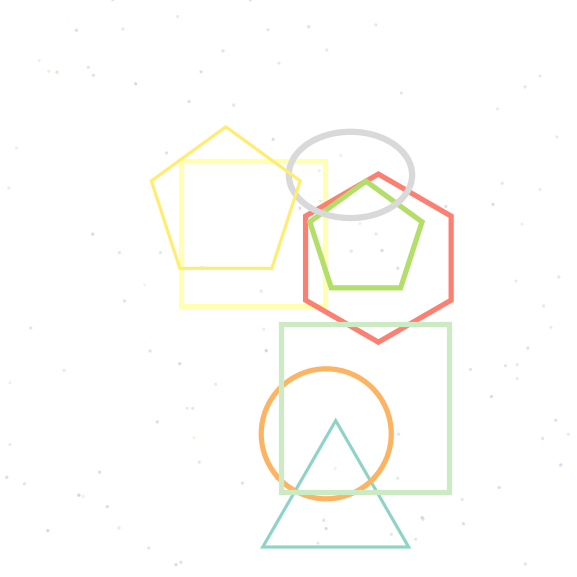[{"shape": "triangle", "thickness": 1.5, "radius": 0.73, "center": [0.581, 0.125]}, {"shape": "square", "thickness": 2.5, "radius": 0.63, "center": [0.438, 0.595]}, {"shape": "hexagon", "thickness": 2.5, "radius": 0.73, "center": [0.655, 0.552]}, {"shape": "circle", "thickness": 2.5, "radius": 0.56, "center": [0.565, 0.248]}, {"shape": "pentagon", "thickness": 2.5, "radius": 0.51, "center": [0.634, 0.583]}, {"shape": "oval", "thickness": 3, "radius": 0.53, "center": [0.607, 0.696]}, {"shape": "square", "thickness": 2.5, "radius": 0.73, "center": [0.632, 0.293]}, {"shape": "pentagon", "thickness": 1.5, "radius": 0.68, "center": [0.391, 0.644]}]